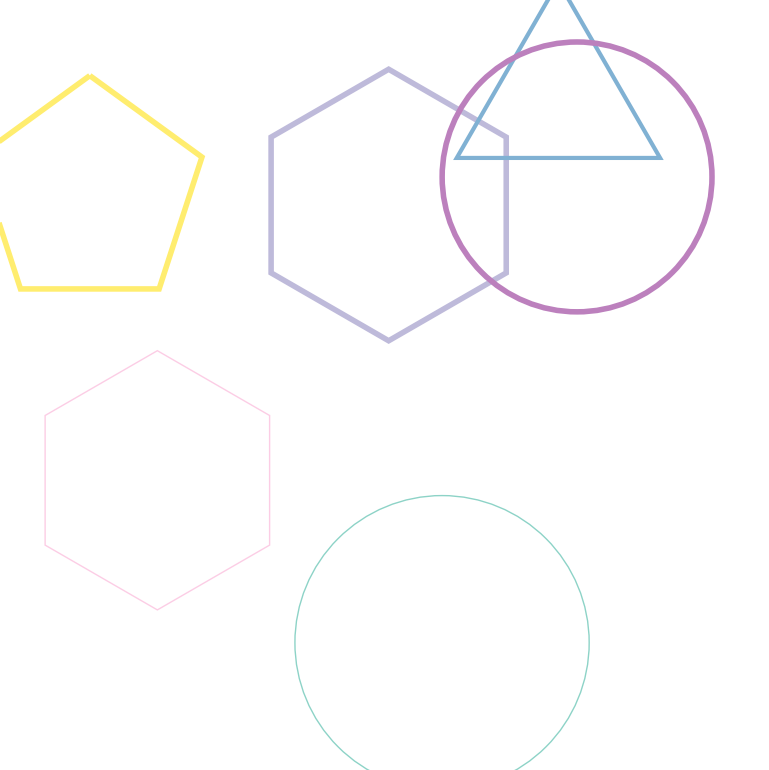[{"shape": "circle", "thickness": 0.5, "radius": 0.96, "center": [0.574, 0.165]}, {"shape": "hexagon", "thickness": 2, "radius": 0.88, "center": [0.505, 0.734]}, {"shape": "triangle", "thickness": 1.5, "radius": 0.76, "center": [0.725, 0.871]}, {"shape": "hexagon", "thickness": 0.5, "radius": 0.84, "center": [0.204, 0.376]}, {"shape": "circle", "thickness": 2, "radius": 0.88, "center": [0.749, 0.77]}, {"shape": "pentagon", "thickness": 2, "radius": 0.77, "center": [0.117, 0.749]}]